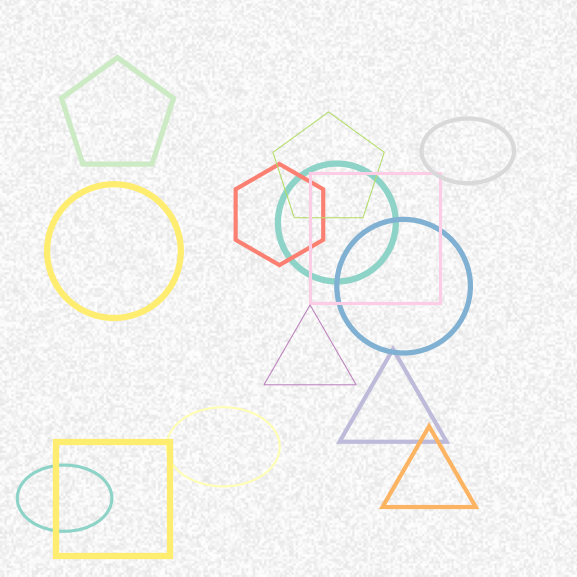[{"shape": "oval", "thickness": 1.5, "radius": 0.41, "center": [0.112, 0.136]}, {"shape": "circle", "thickness": 3, "radius": 0.51, "center": [0.583, 0.614]}, {"shape": "oval", "thickness": 1, "radius": 0.49, "center": [0.386, 0.225]}, {"shape": "triangle", "thickness": 2, "radius": 0.53, "center": [0.681, 0.288]}, {"shape": "hexagon", "thickness": 2, "radius": 0.44, "center": [0.484, 0.628]}, {"shape": "circle", "thickness": 2.5, "radius": 0.58, "center": [0.699, 0.504]}, {"shape": "triangle", "thickness": 2, "radius": 0.47, "center": [0.743, 0.168]}, {"shape": "pentagon", "thickness": 0.5, "radius": 0.51, "center": [0.569, 0.704]}, {"shape": "square", "thickness": 1.5, "radius": 0.56, "center": [0.65, 0.587]}, {"shape": "oval", "thickness": 2, "radius": 0.4, "center": [0.81, 0.738]}, {"shape": "triangle", "thickness": 0.5, "radius": 0.46, "center": [0.537, 0.379]}, {"shape": "pentagon", "thickness": 2.5, "radius": 0.51, "center": [0.203, 0.797]}, {"shape": "circle", "thickness": 3, "radius": 0.58, "center": [0.197, 0.564]}, {"shape": "square", "thickness": 3, "radius": 0.49, "center": [0.196, 0.136]}]